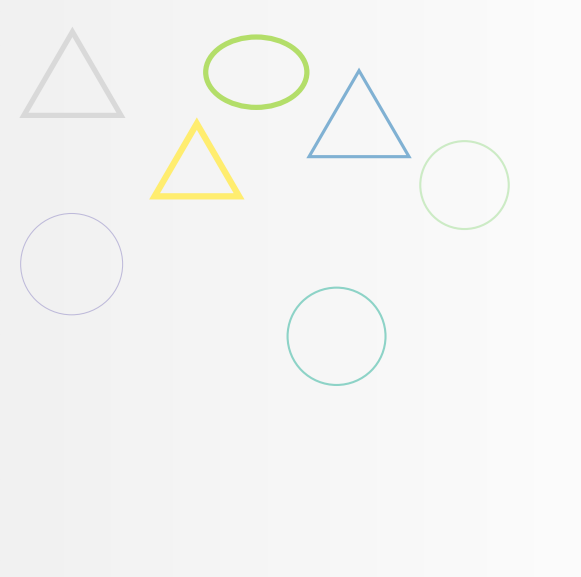[{"shape": "circle", "thickness": 1, "radius": 0.42, "center": [0.579, 0.417]}, {"shape": "circle", "thickness": 0.5, "radius": 0.44, "center": [0.123, 0.542]}, {"shape": "triangle", "thickness": 1.5, "radius": 0.5, "center": [0.618, 0.777]}, {"shape": "oval", "thickness": 2.5, "radius": 0.44, "center": [0.441, 0.874]}, {"shape": "triangle", "thickness": 2.5, "radius": 0.48, "center": [0.125, 0.848]}, {"shape": "circle", "thickness": 1, "radius": 0.38, "center": [0.799, 0.679]}, {"shape": "triangle", "thickness": 3, "radius": 0.42, "center": [0.339, 0.701]}]